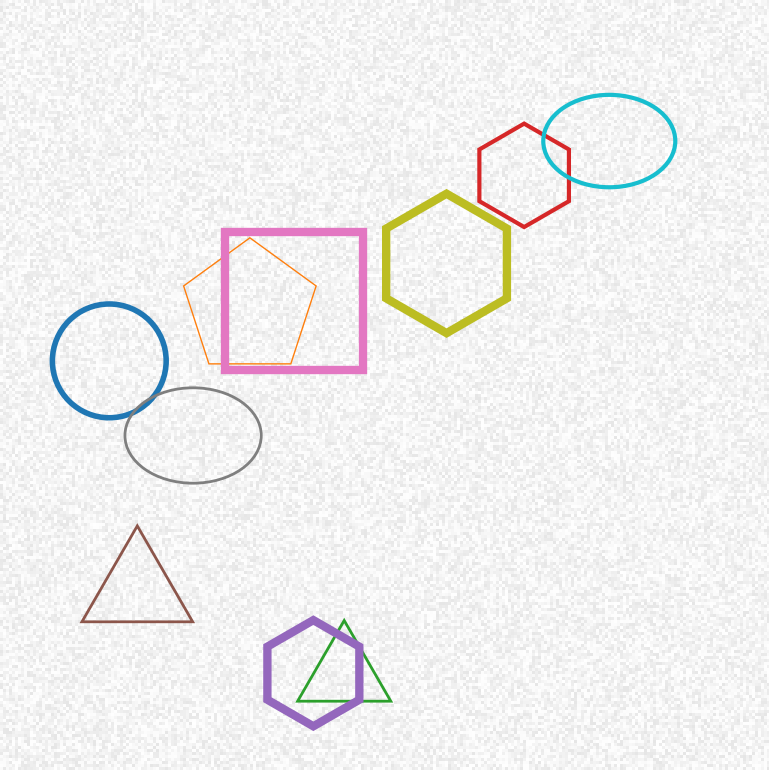[{"shape": "circle", "thickness": 2, "radius": 0.37, "center": [0.142, 0.531]}, {"shape": "pentagon", "thickness": 0.5, "radius": 0.45, "center": [0.325, 0.601]}, {"shape": "triangle", "thickness": 1, "radius": 0.35, "center": [0.447, 0.124]}, {"shape": "hexagon", "thickness": 1.5, "radius": 0.34, "center": [0.681, 0.772]}, {"shape": "hexagon", "thickness": 3, "radius": 0.34, "center": [0.407, 0.126]}, {"shape": "triangle", "thickness": 1, "radius": 0.42, "center": [0.178, 0.234]}, {"shape": "square", "thickness": 3, "radius": 0.45, "center": [0.382, 0.609]}, {"shape": "oval", "thickness": 1, "radius": 0.44, "center": [0.251, 0.434]}, {"shape": "hexagon", "thickness": 3, "radius": 0.45, "center": [0.58, 0.658]}, {"shape": "oval", "thickness": 1.5, "radius": 0.43, "center": [0.791, 0.817]}]